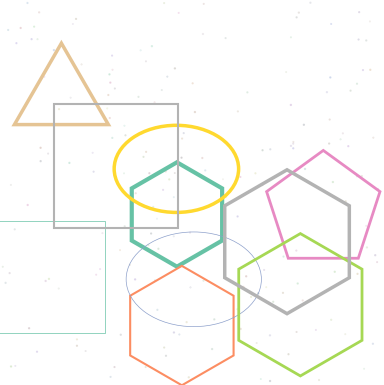[{"shape": "hexagon", "thickness": 3, "radius": 0.68, "center": [0.46, 0.443]}, {"shape": "square", "thickness": 0.5, "radius": 0.73, "center": [0.126, 0.28]}, {"shape": "hexagon", "thickness": 1.5, "radius": 0.78, "center": [0.472, 0.154]}, {"shape": "oval", "thickness": 0.5, "radius": 0.88, "center": [0.503, 0.275]}, {"shape": "pentagon", "thickness": 2, "radius": 0.77, "center": [0.84, 0.454]}, {"shape": "hexagon", "thickness": 2, "radius": 0.92, "center": [0.78, 0.208]}, {"shape": "oval", "thickness": 2.5, "radius": 0.81, "center": [0.458, 0.561]}, {"shape": "triangle", "thickness": 2.5, "radius": 0.7, "center": [0.159, 0.747]}, {"shape": "square", "thickness": 1.5, "radius": 0.81, "center": [0.301, 0.569]}, {"shape": "hexagon", "thickness": 2.5, "radius": 0.93, "center": [0.746, 0.372]}]